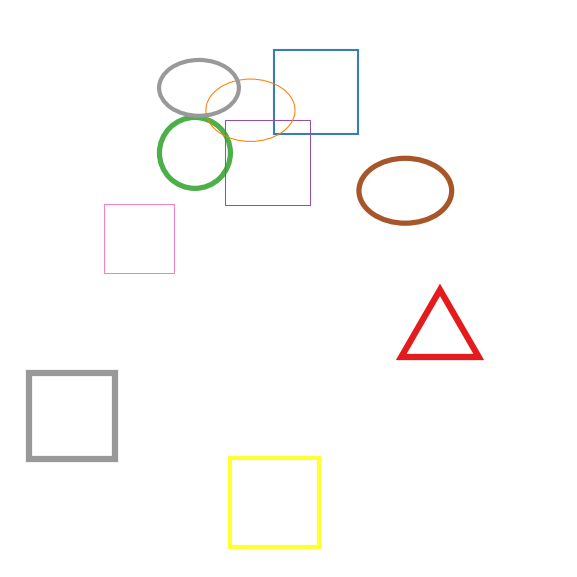[{"shape": "triangle", "thickness": 3, "radius": 0.39, "center": [0.762, 0.42]}, {"shape": "square", "thickness": 1, "radius": 0.36, "center": [0.547, 0.84]}, {"shape": "circle", "thickness": 2.5, "radius": 0.31, "center": [0.338, 0.734]}, {"shape": "square", "thickness": 0.5, "radius": 0.37, "center": [0.463, 0.718]}, {"shape": "oval", "thickness": 0.5, "radius": 0.39, "center": [0.434, 0.808]}, {"shape": "square", "thickness": 2, "radius": 0.38, "center": [0.476, 0.129]}, {"shape": "oval", "thickness": 2.5, "radius": 0.4, "center": [0.702, 0.669]}, {"shape": "square", "thickness": 0.5, "radius": 0.3, "center": [0.241, 0.586]}, {"shape": "oval", "thickness": 2, "radius": 0.35, "center": [0.345, 0.847]}, {"shape": "square", "thickness": 3, "radius": 0.37, "center": [0.125, 0.279]}]